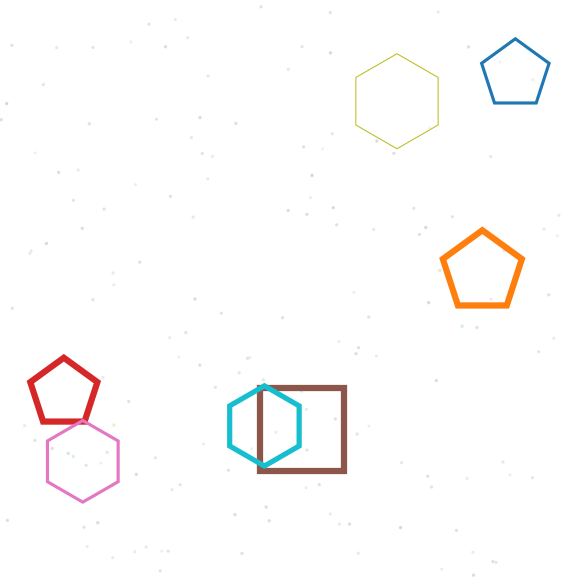[{"shape": "pentagon", "thickness": 1.5, "radius": 0.31, "center": [0.892, 0.871]}, {"shape": "pentagon", "thickness": 3, "radius": 0.36, "center": [0.835, 0.528]}, {"shape": "pentagon", "thickness": 3, "radius": 0.31, "center": [0.111, 0.319]}, {"shape": "square", "thickness": 3, "radius": 0.36, "center": [0.523, 0.256]}, {"shape": "hexagon", "thickness": 1.5, "radius": 0.35, "center": [0.143, 0.2]}, {"shape": "hexagon", "thickness": 0.5, "radius": 0.41, "center": [0.687, 0.824]}, {"shape": "hexagon", "thickness": 2.5, "radius": 0.35, "center": [0.458, 0.262]}]